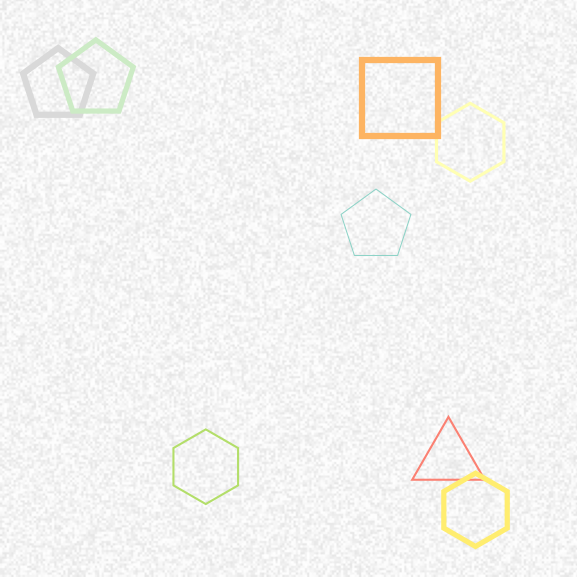[{"shape": "pentagon", "thickness": 0.5, "radius": 0.32, "center": [0.651, 0.608]}, {"shape": "hexagon", "thickness": 1.5, "radius": 0.34, "center": [0.814, 0.753]}, {"shape": "triangle", "thickness": 1, "radius": 0.36, "center": [0.777, 0.205]}, {"shape": "square", "thickness": 3, "radius": 0.33, "center": [0.693, 0.829]}, {"shape": "hexagon", "thickness": 1, "radius": 0.32, "center": [0.356, 0.191]}, {"shape": "pentagon", "thickness": 3, "radius": 0.32, "center": [0.101, 0.852]}, {"shape": "pentagon", "thickness": 2.5, "radius": 0.34, "center": [0.166, 0.862]}, {"shape": "hexagon", "thickness": 2.5, "radius": 0.32, "center": [0.823, 0.116]}]